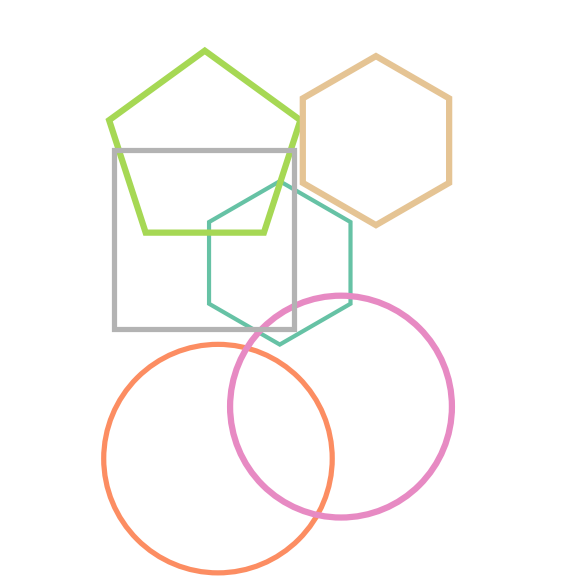[{"shape": "hexagon", "thickness": 2, "radius": 0.71, "center": [0.484, 0.544]}, {"shape": "circle", "thickness": 2.5, "radius": 0.99, "center": [0.377, 0.205]}, {"shape": "circle", "thickness": 3, "radius": 0.96, "center": [0.59, 0.295]}, {"shape": "pentagon", "thickness": 3, "radius": 0.87, "center": [0.355, 0.737]}, {"shape": "hexagon", "thickness": 3, "radius": 0.73, "center": [0.651, 0.756]}, {"shape": "square", "thickness": 2.5, "radius": 0.78, "center": [0.353, 0.585]}]